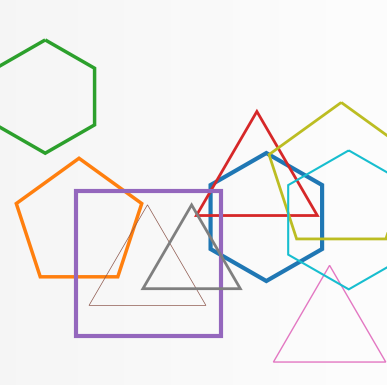[{"shape": "hexagon", "thickness": 3, "radius": 0.83, "center": [0.687, 0.436]}, {"shape": "pentagon", "thickness": 2.5, "radius": 0.85, "center": [0.204, 0.419]}, {"shape": "hexagon", "thickness": 2.5, "radius": 0.74, "center": [0.117, 0.749]}, {"shape": "triangle", "thickness": 2, "radius": 0.9, "center": [0.663, 0.53]}, {"shape": "square", "thickness": 3, "radius": 0.94, "center": [0.383, 0.315]}, {"shape": "triangle", "thickness": 0.5, "radius": 0.87, "center": [0.381, 0.294]}, {"shape": "triangle", "thickness": 1, "radius": 0.84, "center": [0.851, 0.143]}, {"shape": "triangle", "thickness": 2, "radius": 0.73, "center": [0.494, 0.323]}, {"shape": "pentagon", "thickness": 2, "radius": 0.98, "center": [0.881, 0.538]}, {"shape": "hexagon", "thickness": 1.5, "radius": 0.9, "center": [0.9, 0.429]}]